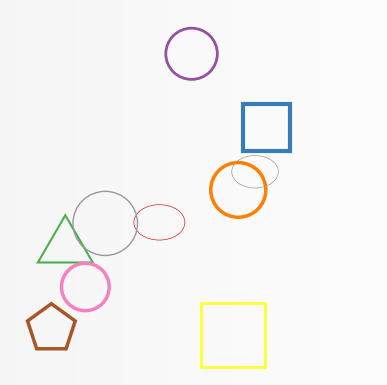[{"shape": "oval", "thickness": 0.5, "radius": 0.33, "center": [0.411, 0.422]}, {"shape": "square", "thickness": 3, "radius": 0.31, "center": [0.688, 0.67]}, {"shape": "triangle", "thickness": 1.5, "radius": 0.41, "center": [0.169, 0.359]}, {"shape": "circle", "thickness": 2, "radius": 0.33, "center": [0.494, 0.86]}, {"shape": "circle", "thickness": 2.5, "radius": 0.36, "center": [0.615, 0.507]}, {"shape": "square", "thickness": 2, "radius": 0.41, "center": [0.601, 0.131]}, {"shape": "pentagon", "thickness": 2.5, "radius": 0.32, "center": [0.133, 0.146]}, {"shape": "circle", "thickness": 2.5, "radius": 0.31, "center": [0.22, 0.255]}, {"shape": "oval", "thickness": 0.5, "radius": 0.3, "center": [0.658, 0.554]}, {"shape": "circle", "thickness": 1, "radius": 0.42, "center": [0.272, 0.42]}]